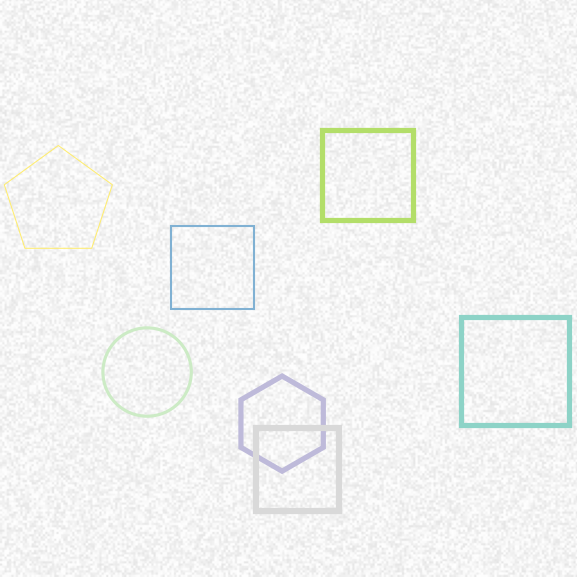[{"shape": "square", "thickness": 2.5, "radius": 0.47, "center": [0.891, 0.357]}, {"shape": "hexagon", "thickness": 2.5, "radius": 0.41, "center": [0.489, 0.266]}, {"shape": "square", "thickness": 1, "radius": 0.36, "center": [0.369, 0.536]}, {"shape": "square", "thickness": 2.5, "radius": 0.39, "center": [0.636, 0.696]}, {"shape": "square", "thickness": 3, "radius": 0.36, "center": [0.515, 0.187]}, {"shape": "circle", "thickness": 1.5, "radius": 0.38, "center": [0.255, 0.355]}, {"shape": "pentagon", "thickness": 0.5, "radius": 0.49, "center": [0.101, 0.649]}]